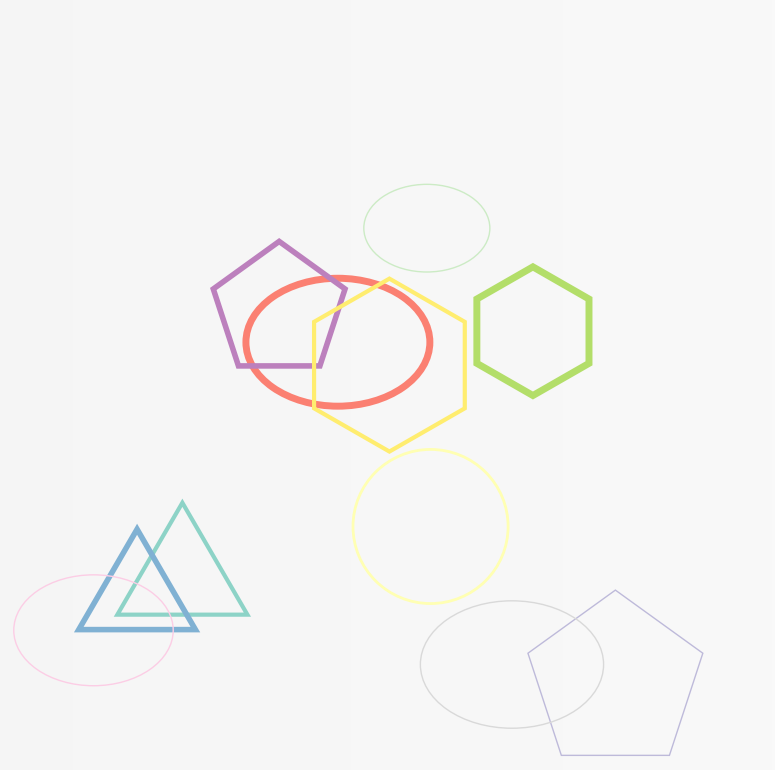[{"shape": "triangle", "thickness": 1.5, "radius": 0.48, "center": [0.235, 0.25]}, {"shape": "circle", "thickness": 1, "radius": 0.5, "center": [0.556, 0.316]}, {"shape": "pentagon", "thickness": 0.5, "radius": 0.59, "center": [0.794, 0.115]}, {"shape": "oval", "thickness": 2.5, "radius": 0.59, "center": [0.436, 0.556]}, {"shape": "triangle", "thickness": 2, "radius": 0.43, "center": [0.177, 0.226]}, {"shape": "hexagon", "thickness": 2.5, "radius": 0.42, "center": [0.688, 0.57]}, {"shape": "oval", "thickness": 0.5, "radius": 0.51, "center": [0.121, 0.181]}, {"shape": "oval", "thickness": 0.5, "radius": 0.59, "center": [0.661, 0.137]}, {"shape": "pentagon", "thickness": 2, "radius": 0.45, "center": [0.36, 0.597]}, {"shape": "oval", "thickness": 0.5, "radius": 0.41, "center": [0.551, 0.704]}, {"shape": "hexagon", "thickness": 1.5, "radius": 0.56, "center": [0.502, 0.526]}]